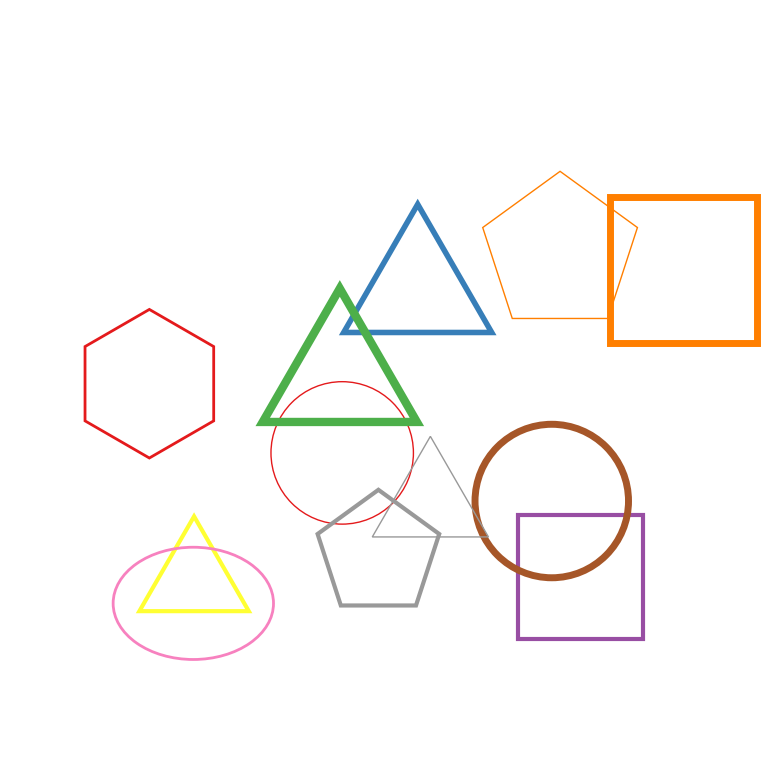[{"shape": "circle", "thickness": 0.5, "radius": 0.46, "center": [0.444, 0.412]}, {"shape": "hexagon", "thickness": 1, "radius": 0.48, "center": [0.194, 0.502]}, {"shape": "triangle", "thickness": 2, "radius": 0.55, "center": [0.542, 0.624]}, {"shape": "triangle", "thickness": 3, "radius": 0.58, "center": [0.441, 0.51]}, {"shape": "square", "thickness": 1.5, "radius": 0.4, "center": [0.754, 0.251]}, {"shape": "square", "thickness": 2.5, "radius": 0.48, "center": [0.887, 0.649]}, {"shape": "pentagon", "thickness": 0.5, "radius": 0.53, "center": [0.727, 0.672]}, {"shape": "triangle", "thickness": 1.5, "radius": 0.41, "center": [0.252, 0.247]}, {"shape": "circle", "thickness": 2.5, "radius": 0.5, "center": [0.717, 0.349]}, {"shape": "oval", "thickness": 1, "radius": 0.52, "center": [0.251, 0.216]}, {"shape": "pentagon", "thickness": 1.5, "radius": 0.42, "center": [0.491, 0.281]}, {"shape": "triangle", "thickness": 0.5, "radius": 0.44, "center": [0.559, 0.346]}]